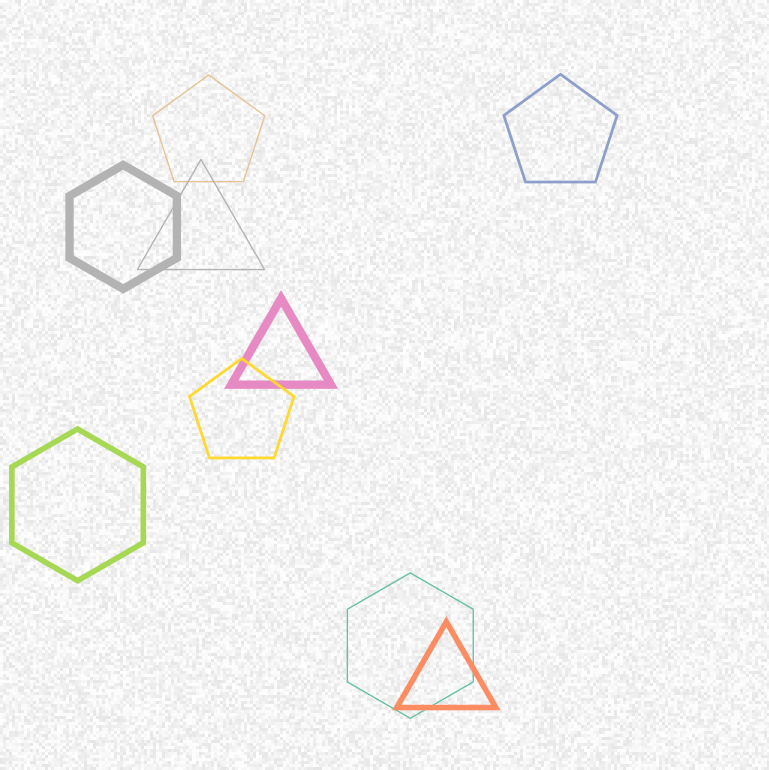[{"shape": "hexagon", "thickness": 0.5, "radius": 0.47, "center": [0.533, 0.162]}, {"shape": "triangle", "thickness": 2, "radius": 0.37, "center": [0.58, 0.118]}, {"shape": "pentagon", "thickness": 1, "radius": 0.39, "center": [0.728, 0.826]}, {"shape": "triangle", "thickness": 3, "radius": 0.37, "center": [0.365, 0.538]}, {"shape": "hexagon", "thickness": 2, "radius": 0.49, "center": [0.101, 0.344]}, {"shape": "pentagon", "thickness": 1, "radius": 0.36, "center": [0.314, 0.463]}, {"shape": "pentagon", "thickness": 0.5, "radius": 0.38, "center": [0.271, 0.826]}, {"shape": "hexagon", "thickness": 3, "radius": 0.4, "center": [0.16, 0.705]}, {"shape": "triangle", "thickness": 0.5, "radius": 0.48, "center": [0.261, 0.698]}]